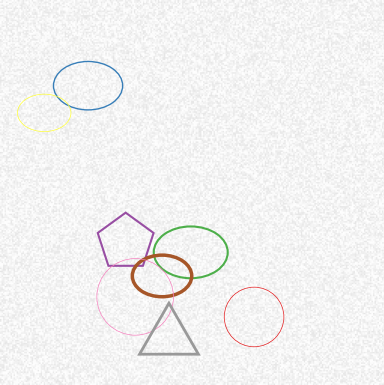[{"shape": "circle", "thickness": 0.5, "radius": 0.39, "center": [0.66, 0.177]}, {"shape": "oval", "thickness": 1, "radius": 0.45, "center": [0.229, 0.777]}, {"shape": "oval", "thickness": 1.5, "radius": 0.48, "center": [0.495, 0.345]}, {"shape": "pentagon", "thickness": 1.5, "radius": 0.38, "center": [0.326, 0.371]}, {"shape": "oval", "thickness": 0.5, "radius": 0.35, "center": [0.115, 0.707]}, {"shape": "oval", "thickness": 2.5, "radius": 0.39, "center": [0.421, 0.283]}, {"shape": "circle", "thickness": 0.5, "radius": 0.5, "center": [0.351, 0.229]}, {"shape": "triangle", "thickness": 2, "radius": 0.44, "center": [0.439, 0.124]}]